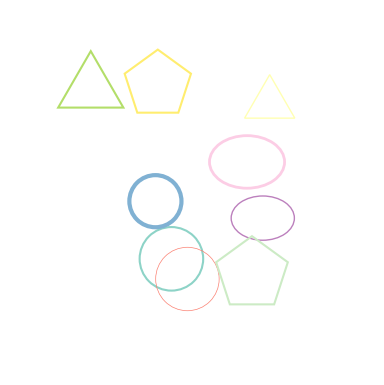[{"shape": "circle", "thickness": 1.5, "radius": 0.41, "center": [0.445, 0.328]}, {"shape": "triangle", "thickness": 1, "radius": 0.38, "center": [0.701, 0.731]}, {"shape": "circle", "thickness": 0.5, "radius": 0.41, "center": [0.487, 0.275]}, {"shape": "circle", "thickness": 3, "radius": 0.34, "center": [0.404, 0.477]}, {"shape": "triangle", "thickness": 1.5, "radius": 0.49, "center": [0.236, 0.769]}, {"shape": "oval", "thickness": 2, "radius": 0.49, "center": [0.642, 0.579]}, {"shape": "oval", "thickness": 1, "radius": 0.41, "center": [0.683, 0.433]}, {"shape": "pentagon", "thickness": 1.5, "radius": 0.49, "center": [0.655, 0.289]}, {"shape": "pentagon", "thickness": 1.5, "radius": 0.45, "center": [0.41, 0.781]}]